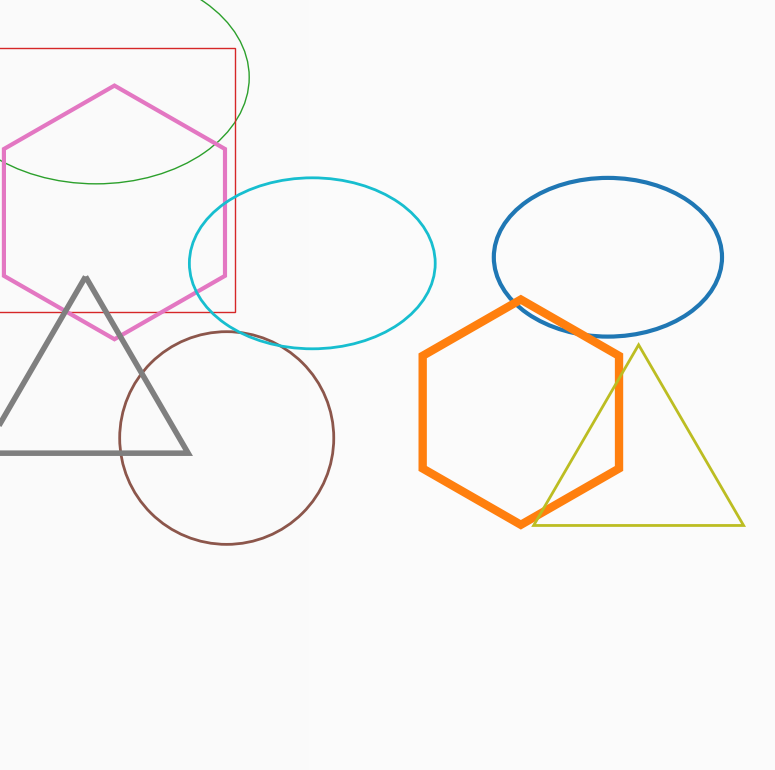[{"shape": "oval", "thickness": 1.5, "radius": 0.74, "center": [0.784, 0.666]}, {"shape": "hexagon", "thickness": 3, "radius": 0.73, "center": [0.672, 0.465]}, {"shape": "oval", "thickness": 0.5, "radius": 0.99, "center": [0.124, 0.9]}, {"shape": "square", "thickness": 0.5, "radius": 0.86, "center": [0.132, 0.766]}, {"shape": "circle", "thickness": 1, "radius": 0.69, "center": [0.293, 0.431]}, {"shape": "hexagon", "thickness": 1.5, "radius": 0.82, "center": [0.148, 0.724]}, {"shape": "triangle", "thickness": 2, "radius": 0.76, "center": [0.11, 0.488]}, {"shape": "triangle", "thickness": 1, "radius": 0.78, "center": [0.824, 0.396]}, {"shape": "oval", "thickness": 1, "radius": 0.79, "center": [0.403, 0.658]}]